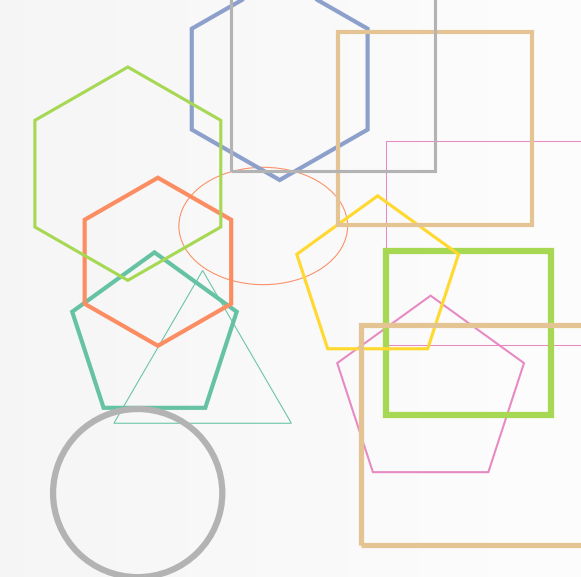[{"shape": "pentagon", "thickness": 2, "radius": 0.74, "center": [0.266, 0.413]}, {"shape": "triangle", "thickness": 0.5, "radius": 0.88, "center": [0.349, 0.354]}, {"shape": "hexagon", "thickness": 2, "radius": 0.73, "center": [0.272, 0.546]}, {"shape": "oval", "thickness": 0.5, "radius": 0.73, "center": [0.453, 0.608]}, {"shape": "hexagon", "thickness": 2, "radius": 0.87, "center": [0.481, 0.862]}, {"shape": "pentagon", "thickness": 1, "radius": 0.84, "center": [0.741, 0.318]}, {"shape": "square", "thickness": 0.5, "radius": 0.88, "center": [0.84, 0.578]}, {"shape": "square", "thickness": 3, "radius": 0.71, "center": [0.807, 0.422]}, {"shape": "hexagon", "thickness": 1.5, "radius": 0.92, "center": [0.22, 0.698]}, {"shape": "pentagon", "thickness": 1.5, "radius": 0.73, "center": [0.65, 0.514]}, {"shape": "square", "thickness": 2.5, "radius": 0.95, "center": [0.811, 0.246]}, {"shape": "square", "thickness": 2, "radius": 0.83, "center": [0.748, 0.776]}, {"shape": "square", "thickness": 1.5, "radius": 0.88, "center": [0.573, 0.878]}, {"shape": "circle", "thickness": 3, "radius": 0.73, "center": [0.237, 0.145]}]